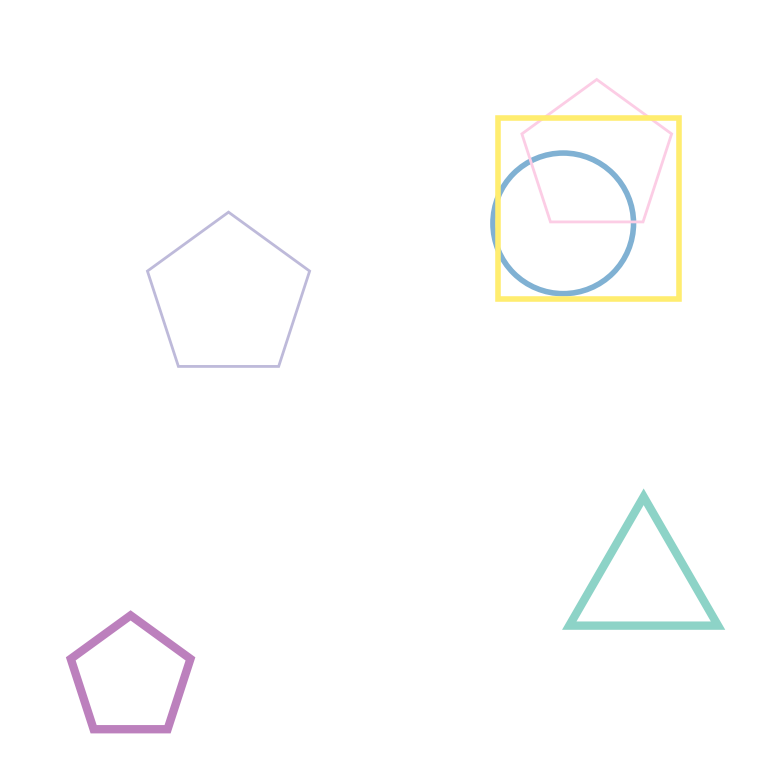[{"shape": "triangle", "thickness": 3, "radius": 0.56, "center": [0.836, 0.243]}, {"shape": "pentagon", "thickness": 1, "radius": 0.55, "center": [0.297, 0.614]}, {"shape": "circle", "thickness": 2, "radius": 0.46, "center": [0.731, 0.71]}, {"shape": "pentagon", "thickness": 1, "radius": 0.51, "center": [0.775, 0.795]}, {"shape": "pentagon", "thickness": 3, "radius": 0.41, "center": [0.17, 0.119]}, {"shape": "square", "thickness": 2, "radius": 0.59, "center": [0.764, 0.729]}]